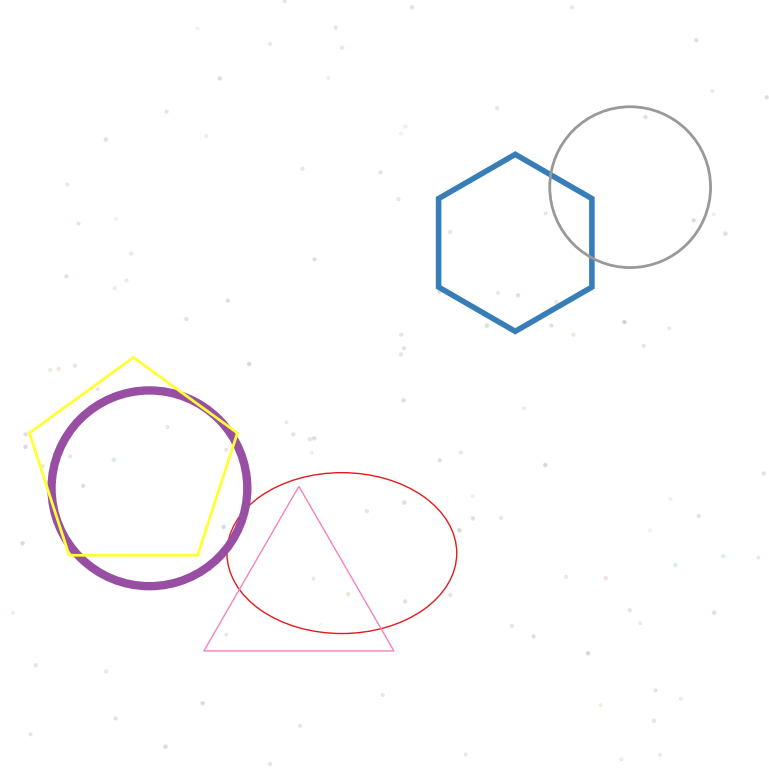[{"shape": "oval", "thickness": 0.5, "radius": 0.75, "center": [0.444, 0.282]}, {"shape": "hexagon", "thickness": 2, "radius": 0.57, "center": [0.669, 0.685]}, {"shape": "circle", "thickness": 3, "radius": 0.64, "center": [0.194, 0.366]}, {"shape": "pentagon", "thickness": 1, "radius": 0.71, "center": [0.173, 0.394]}, {"shape": "triangle", "thickness": 0.5, "radius": 0.71, "center": [0.388, 0.226]}, {"shape": "circle", "thickness": 1, "radius": 0.52, "center": [0.818, 0.757]}]